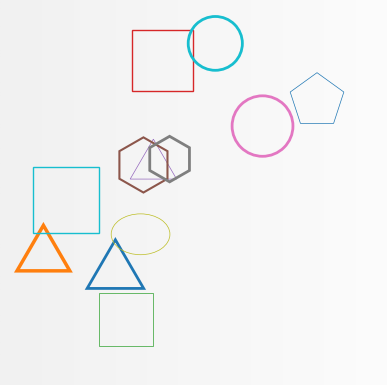[{"shape": "pentagon", "thickness": 0.5, "radius": 0.36, "center": [0.818, 0.738]}, {"shape": "triangle", "thickness": 2, "radius": 0.42, "center": [0.298, 0.293]}, {"shape": "triangle", "thickness": 2.5, "radius": 0.39, "center": [0.112, 0.336]}, {"shape": "square", "thickness": 0.5, "radius": 0.34, "center": [0.325, 0.171]}, {"shape": "square", "thickness": 1, "radius": 0.39, "center": [0.419, 0.842]}, {"shape": "triangle", "thickness": 0.5, "radius": 0.35, "center": [0.396, 0.569]}, {"shape": "hexagon", "thickness": 1.5, "radius": 0.36, "center": [0.37, 0.572]}, {"shape": "circle", "thickness": 2, "radius": 0.39, "center": [0.677, 0.673]}, {"shape": "hexagon", "thickness": 2, "radius": 0.3, "center": [0.438, 0.587]}, {"shape": "oval", "thickness": 0.5, "radius": 0.38, "center": [0.363, 0.391]}, {"shape": "circle", "thickness": 2, "radius": 0.35, "center": [0.556, 0.887]}, {"shape": "square", "thickness": 1, "radius": 0.43, "center": [0.171, 0.48]}]